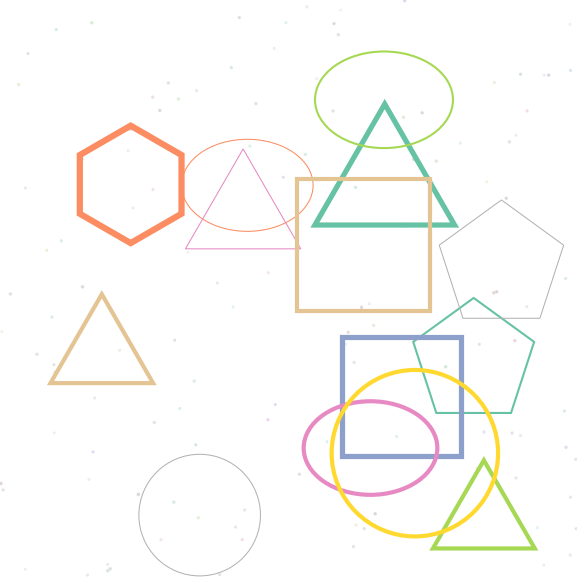[{"shape": "pentagon", "thickness": 1, "radius": 0.55, "center": [0.82, 0.373]}, {"shape": "triangle", "thickness": 2.5, "radius": 0.7, "center": [0.666, 0.679]}, {"shape": "hexagon", "thickness": 3, "radius": 0.51, "center": [0.226, 0.68]}, {"shape": "oval", "thickness": 0.5, "radius": 0.57, "center": [0.428, 0.678]}, {"shape": "square", "thickness": 2.5, "radius": 0.52, "center": [0.695, 0.312]}, {"shape": "triangle", "thickness": 0.5, "radius": 0.58, "center": [0.421, 0.626]}, {"shape": "oval", "thickness": 2, "radius": 0.58, "center": [0.642, 0.223]}, {"shape": "oval", "thickness": 1, "radius": 0.6, "center": [0.665, 0.826]}, {"shape": "triangle", "thickness": 2, "radius": 0.51, "center": [0.838, 0.1]}, {"shape": "circle", "thickness": 2, "radius": 0.72, "center": [0.718, 0.214]}, {"shape": "square", "thickness": 2, "radius": 0.57, "center": [0.629, 0.575]}, {"shape": "triangle", "thickness": 2, "radius": 0.51, "center": [0.176, 0.387]}, {"shape": "circle", "thickness": 0.5, "radius": 0.53, "center": [0.346, 0.107]}, {"shape": "pentagon", "thickness": 0.5, "radius": 0.57, "center": [0.868, 0.54]}]